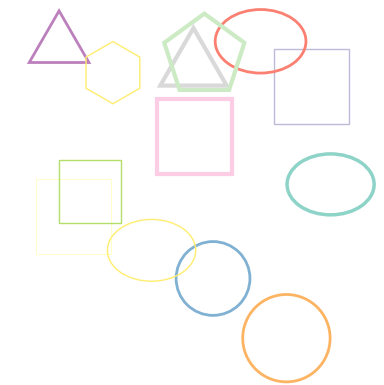[{"shape": "oval", "thickness": 2.5, "radius": 0.57, "center": [0.859, 0.521]}, {"shape": "square", "thickness": 0.5, "radius": 0.49, "center": [0.191, 0.437]}, {"shape": "square", "thickness": 1, "radius": 0.48, "center": [0.81, 0.775]}, {"shape": "oval", "thickness": 2, "radius": 0.59, "center": [0.677, 0.893]}, {"shape": "circle", "thickness": 2, "radius": 0.48, "center": [0.553, 0.277]}, {"shape": "circle", "thickness": 2, "radius": 0.57, "center": [0.744, 0.122]}, {"shape": "square", "thickness": 1, "radius": 0.41, "center": [0.233, 0.503]}, {"shape": "square", "thickness": 3, "radius": 0.49, "center": [0.506, 0.645]}, {"shape": "triangle", "thickness": 3, "radius": 0.5, "center": [0.502, 0.828]}, {"shape": "triangle", "thickness": 2, "radius": 0.45, "center": [0.153, 0.882]}, {"shape": "pentagon", "thickness": 3, "radius": 0.55, "center": [0.531, 0.855]}, {"shape": "hexagon", "thickness": 1, "radius": 0.4, "center": [0.293, 0.811]}, {"shape": "oval", "thickness": 1, "radius": 0.57, "center": [0.394, 0.35]}]